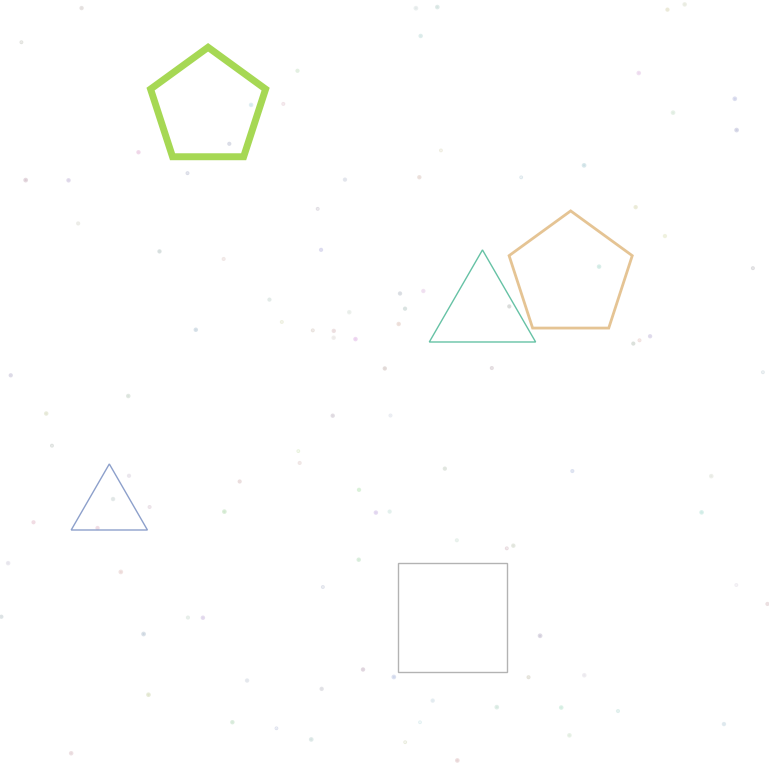[{"shape": "triangle", "thickness": 0.5, "radius": 0.4, "center": [0.627, 0.596]}, {"shape": "triangle", "thickness": 0.5, "radius": 0.29, "center": [0.142, 0.34]}, {"shape": "pentagon", "thickness": 2.5, "radius": 0.39, "center": [0.27, 0.86]}, {"shape": "pentagon", "thickness": 1, "radius": 0.42, "center": [0.741, 0.642]}, {"shape": "square", "thickness": 0.5, "radius": 0.35, "center": [0.588, 0.198]}]